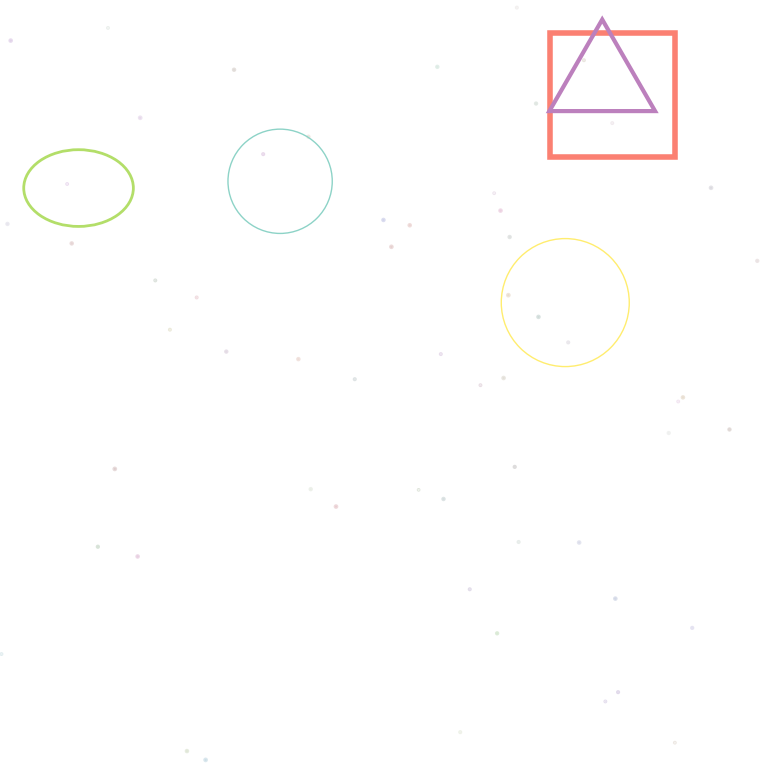[{"shape": "circle", "thickness": 0.5, "radius": 0.34, "center": [0.364, 0.765]}, {"shape": "square", "thickness": 2, "radius": 0.41, "center": [0.795, 0.877]}, {"shape": "oval", "thickness": 1, "radius": 0.36, "center": [0.102, 0.756]}, {"shape": "triangle", "thickness": 1.5, "radius": 0.4, "center": [0.782, 0.895]}, {"shape": "circle", "thickness": 0.5, "radius": 0.42, "center": [0.734, 0.607]}]